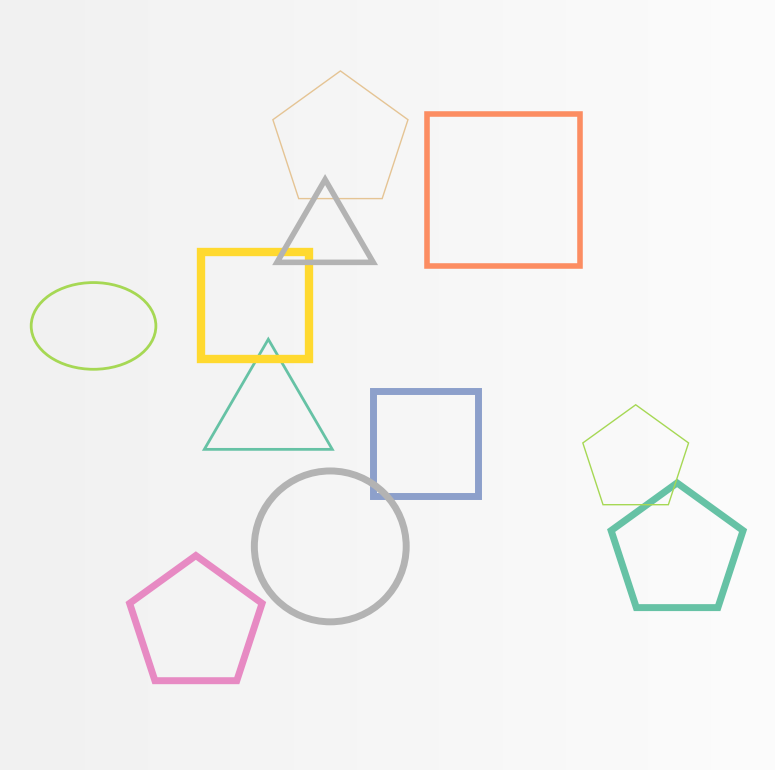[{"shape": "triangle", "thickness": 1, "radius": 0.48, "center": [0.346, 0.464]}, {"shape": "pentagon", "thickness": 2.5, "radius": 0.45, "center": [0.874, 0.283]}, {"shape": "square", "thickness": 2, "radius": 0.49, "center": [0.65, 0.753]}, {"shape": "square", "thickness": 2.5, "radius": 0.34, "center": [0.549, 0.424]}, {"shape": "pentagon", "thickness": 2.5, "radius": 0.45, "center": [0.253, 0.189]}, {"shape": "pentagon", "thickness": 0.5, "radius": 0.36, "center": [0.82, 0.403]}, {"shape": "oval", "thickness": 1, "radius": 0.4, "center": [0.121, 0.577]}, {"shape": "square", "thickness": 3, "radius": 0.35, "center": [0.329, 0.603]}, {"shape": "pentagon", "thickness": 0.5, "radius": 0.46, "center": [0.439, 0.816]}, {"shape": "triangle", "thickness": 2, "radius": 0.36, "center": [0.419, 0.695]}, {"shape": "circle", "thickness": 2.5, "radius": 0.49, "center": [0.426, 0.29]}]